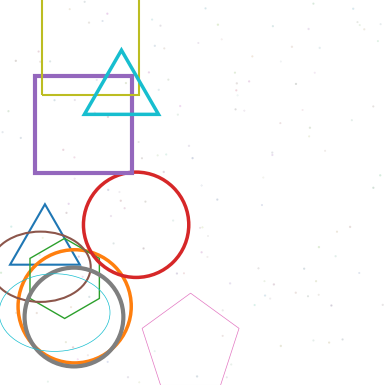[{"shape": "triangle", "thickness": 1.5, "radius": 0.52, "center": [0.117, 0.365]}, {"shape": "circle", "thickness": 2.5, "radius": 0.73, "center": [0.194, 0.204]}, {"shape": "hexagon", "thickness": 1, "radius": 0.52, "center": [0.168, 0.277]}, {"shape": "circle", "thickness": 2.5, "radius": 0.68, "center": [0.354, 0.416]}, {"shape": "square", "thickness": 3, "radius": 0.63, "center": [0.218, 0.677]}, {"shape": "oval", "thickness": 1.5, "radius": 0.65, "center": [0.105, 0.307]}, {"shape": "pentagon", "thickness": 0.5, "radius": 0.66, "center": [0.495, 0.106]}, {"shape": "circle", "thickness": 3, "radius": 0.64, "center": [0.192, 0.177]}, {"shape": "square", "thickness": 1.5, "radius": 0.63, "center": [0.235, 0.88]}, {"shape": "triangle", "thickness": 2.5, "radius": 0.56, "center": [0.315, 0.759]}, {"shape": "oval", "thickness": 0.5, "radius": 0.72, "center": [0.142, 0.188]}]